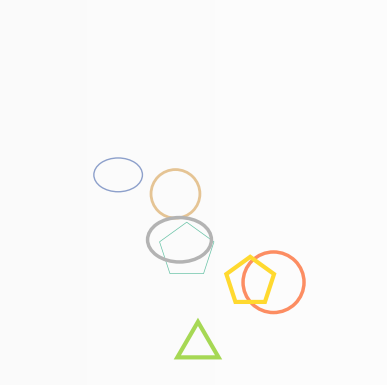[{"shape": "pentagon", "thickness": 0.5, "radius": 0.37, "center": [0.482, 0.349]}, {"shape": "circle", "thickness": 2.5, "radius": 0.39, "center": [0.706, 0.267]}, {"shape": "oval", "thickness": 1, "radius": 0.31, "center": [0.305, 0.546]}, {"shape": "triangle", "thickness": 3, "radius": 0.31, "center": [0.511, 0.103]}, {"shape": "pentagon", "thickness": 3, "radius": 0.32, "center": [0.646, 0.268]}, {"shape": "circle", "thickness": 2, "radius": 0.32, "center": [0.453, 0.496]}, {"shape": "oval", "thickness": 2.5, "radius": 0.41, "center": [0.463, 0.377]}]